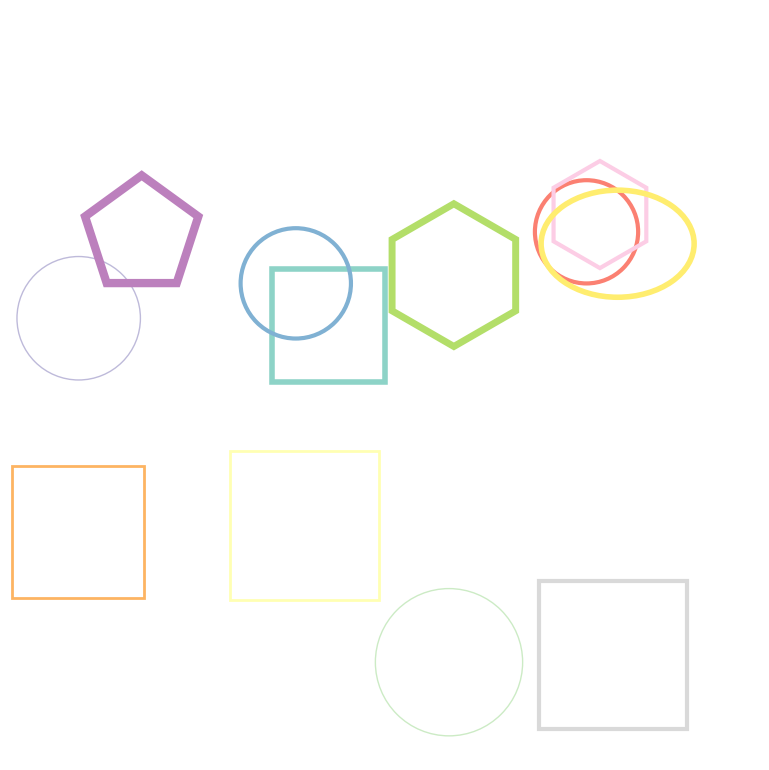[{"shape": "square", "thickness": 2, "radius": 0.37, "center": [0.427, 0.577]}, {"shape": "square", "thickness": 1, "radius": 0.48, "center": [0.396, 0.318]}, {"shape": "circle", "thickness": 0.5, "radius": 0.4, "center": [0.102, 0.587]}, {"shape": "circle", "thickness": 1.5, "radius": 0.34, "center": [0.762, 0.699]}, {"shape": "circle", "thickness": 1.5, "radius": 0.36, "center": [0.384, 0.632]}, {"shape": "square", "thickness": 1, "radius": 0.43, "center": [0.102, 0.309]}, {"shape": "hexagon", "thickness": 2.5, "radius": 0.46, "center": [0.589, 0.643]}, {"shape": "hexagon", "thickness": 1.5, "radius": 0.35, "center": [0.779, 0.721]}, {"shape": "square", "thickness": 1.5, "radius": 0.48, "center": [0.796, 0.149]}, {"shape": "pentagon", "thickness": 3, "radius": 0.39, "center": [0.184, 0.695]}, {"shape": "circle", "thickness": 0.5, "radius": 0.48, "center": [0.583, 0.14]}, {"shape": "oval", "thickness": 2, "radius": 0.5, "center": [0.802, 0.684]}]